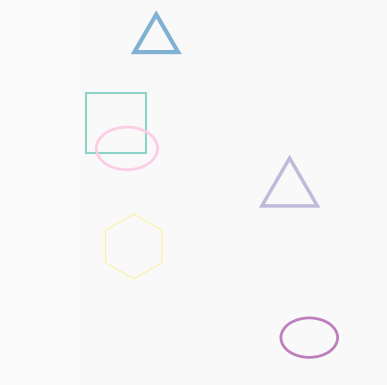[{"shape": "square", "thickness": 1.5, "radius": 0.39, "center": [0.299, 0.681]}, {"shape": "triangle", "thickness": 2.5, "radius": 0.41, "center": [0.747, 0.507]}, {"shape": "triangle", "thickness": 3, "radius": 0.33, "center": [0.403, 0.897]}, {"shape": "oval", "thickness": 2, "radius": 0.4, "center": [0.328, 0.615]}, {"shape": "oval", "thickness": 2, "radius": 0.37, "center": [0.798, 0.123]}, {"shape": "hexagon", "thickness": 0.5, "radius": 0.42, "center": [0.345, 0.36]}]